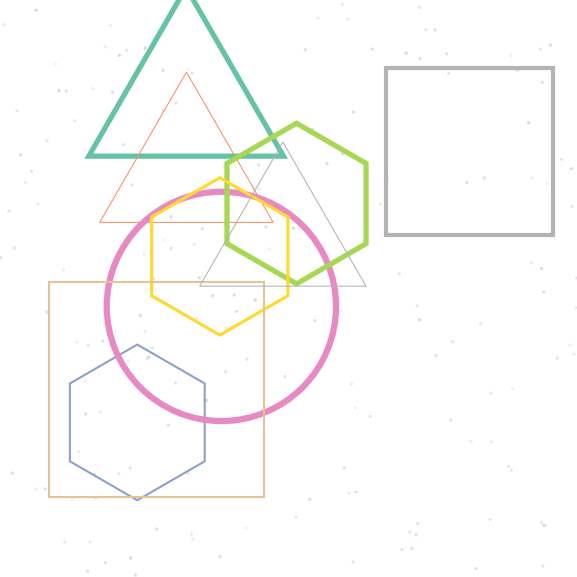[{"shape": "triangle", "thickness": 2.5, "radius": 0.97, "center": [0.322, 0.826]}, {"shape": "triangle", "thickness": 0.5, "radius": 0.87, "center": [0.323, 0.701]}, {"shape": "hexagon", "thickness": 1, "radius": 0.67, "center": [0.238, 0.268]}, {"shape": "circle", "thickness": 3, "radius": 0.99, "center": [0.383, 0.469]}, {"shape": "hexagon", "thickness": 2.5, "radius": 0.7, "center": [0.513, 0.647]}, {"shape": "hexagon", "thickness": 1.5, "radius": 0.68, "center": [0.381, 0.555]}, {"shape": "square", "thickness": 1, "radius": 0.93, "center": [0.271, 0.324]}, {"shape": "triangle", "thickness": 0.5, "radius": 0.83, "center": [0.49, 0.587]}, {"shape": "square", "thickness": 2, "radius": 0.72, "center": [0.813, 0.736]}]